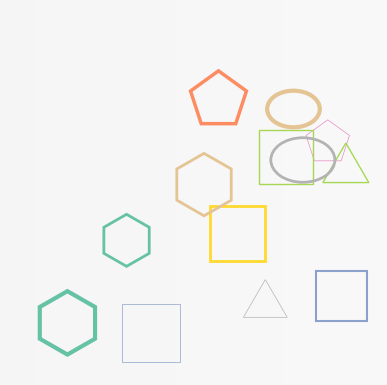[{"shape": "hexagon", "thickness": 2, "radius": 0.34, "center": [0.327, 0.376]}, {"shape": "hexagon", "thickness": 3, "radius": 0.41, "center": [0.174, 0.161]}, {"shape": "pentagon", "thickness": 2.5, "radius": 0.38, "center": [0.564, 0.74]}, {"shape": "square", "thickness": 0.5, "radius": 0.38, "center": [0.39, 0.135]}, {"shape": "square", "thickness": 1.5, "radius": 0.33, "center": [0.881, 0.23]}, {"shape": "pentagon", "thickness": 0.5, "radius": 0.29, "center": [0.846, 0.63]}, {"shape": "square", "thickness": 1, "radius": 0.35, "center": [0.738, 0.592]}, {"shape": "triangle", "thickness": 1, "radius": 0.34, "center": [0.892, 0.56]}, {"shape": "square", "thickness": 2, "radius": 0.36, "center": [0.613, 0.394]}, {"shape": "hexagon", "thickness": 2, "radius": 0.41, "center": [0.527, 0.521]}, {"shape": "oval", "thickness": 3, "radius": 0.34, "center": [0.757, 0.717]}, {"shape": "oval", "thickness": 2, "radius": 0.41, "center": [0.782, 0.584]}, {"shape": "triangle", "thickness": 0.5, "radius": 0.33, "center": [0.685, 0.208]}]